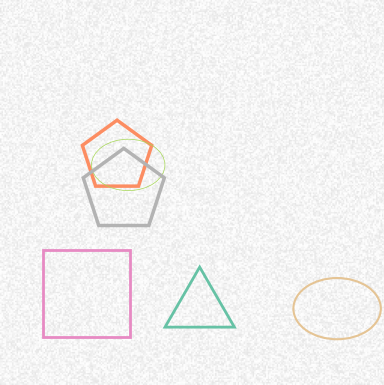[{"shape": "triangle", "thickness": 2, "radius": 0.52, "center": [0.519, 0.202]}, {"shape": "pentagon", "thickness": 2.5, "radius": 0.47, "center": [0.304, 0.593]}, {"shape": "square", "thickness": 2, "radius": 0.57, "center": [0.225, 0.237]}, {"shape": "oval", "thickness": 0.5, "radius": 0.48, "center": [0.333, 0.572]}, {"shape": "oval", "thickness": 1.5, "radius": 0.57, "center": [0.876, 0.198]}, {"shape": "pentagon", "thickness": 2.5, "radius": 0.55, "center": [0.322, 0.504]}]